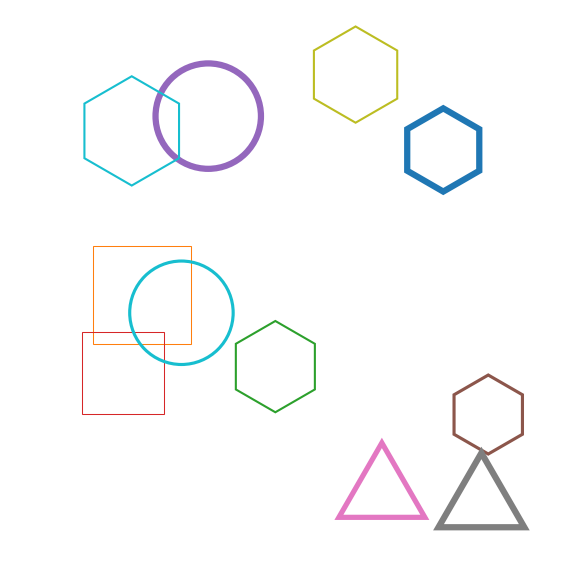[{"shape": "hexagon", "thickness": 3, "radius": 0.36, "center": [0.768, 0.739]}, {"shape": "square", "thickness": 0.5, "radius": 0.43, "center": [0.246, 0.488]}, {"shape": "hexagon", "thickness": 1, "radius": 0.4, "center": [0.477, 0.364]}, {"shape": "square", "thickness": 0.5, "radius": 0.35, "center": [0.213, 0.353]}, {"shape": "circle", "thickness": 3, "radius": 0.46, "center": [0.361, 0.798]}, {"shape": "hexagon", "thickness": 1.5, "radius": 0.34, "center": [0.845, 0.281]}, {"shape": "triangle", "thickness": 2.5, "radius": 0.43, "center": [0.661, 0.146]}, {"shape": "triangle", "thickness": 3, "radius": 0.43, "center": [0.834, 0.129]}, {"shape": "hexagon", "thickness": 1, "radius": 0.42, "center": [0.616, 0.87]}, {"shape": "circle", "thickness": 1.5, "radius": 0.45, "center": [0.314, 0.458]}, {"shape": "hexagon", "thickness": 1, "radius": 0.47, "center": [0.228, 0.772]}]